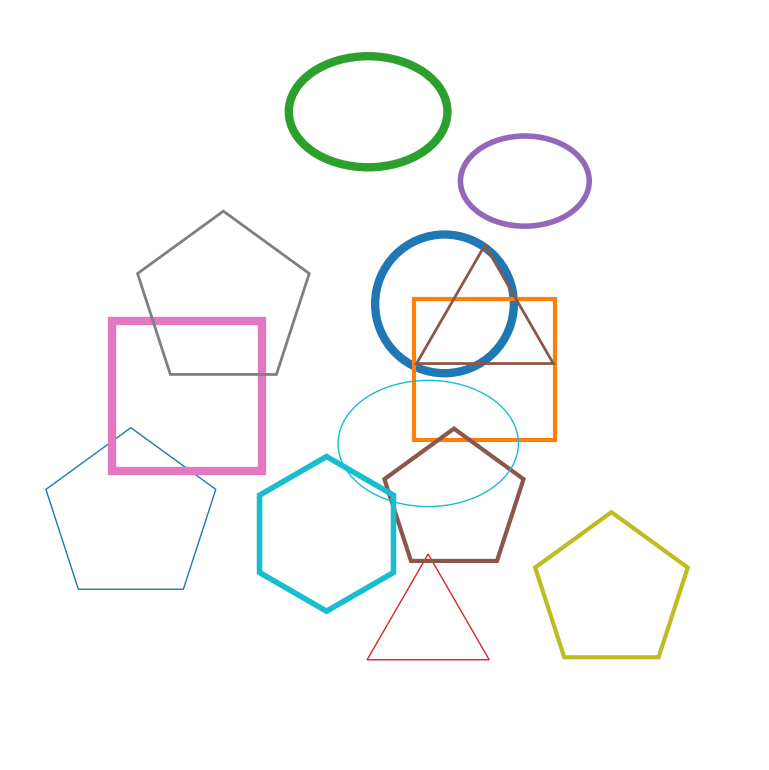[{"shape": "pentagon", "thickness": 0.5, "radius": 0.58, "center": [0.17, 0.329]}, {"shape": "circle", "thickness": 3, "radius": 0.45, "center": [0.577, 0.605]}, {"shape": "square", "thickness": 1.5, "radius": 0.46, "center": [0.63, 0.52]}, {"shape": "oval", "thickness": 3, "radius": 0.52, "center": [0.478, 0.855]}, {"shape": "triangle", "thickness": 0.5, "radius": 0.46, "center": [0.556, 0.189]}, {"shape": "oval", "thickness": 2, "radius": 0.42, "center": [0.682, 0.765]}, {"shape": "pentagon", "thickness": 1.5, "radius": 0.48, "center": [0.59, 0.348]}, {"shape": "triangle", "thickness": 1, "radius": 0.51, "center": [0.63, 0.579]}, {"shape": "square", "thickness": 3, "radius": 0.49, "center": [0.243, 0.485]}, {"shape": "pentagon", "thickness": 1, "radius": 0.59, "center": [0.29, 0.609]}, {"shape": "pentagon", "thickness": 1.5, "radius": 0.52, "center": [0.794, 0.231]}, {"shape": "oval", "thickness": 0.5, "radius": 0.59, "center": [0.556, 0.424]}, {"shape": "hexagon", "thickness": 2, "radius": 0.5, "center": [0.424, 0.307]}]